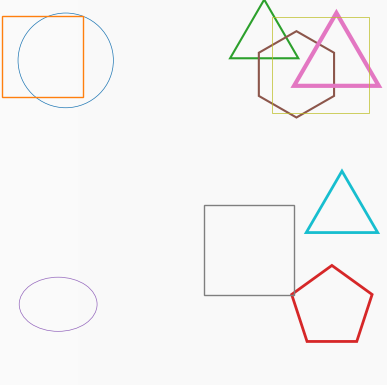[{"shape": "circle", "thickness": 0.5, "radius": 0.62, "center": [0.17, 0.843]}, {"shape": "square", "thickness": 1, "radius": 0.52, "center": [0.111, 0.853]}, {"shape": "triangle", "thickness": 1.5, "radius": 0.51, "center": [0.682, 0.899]}, {"shape": "pentagon", "thickness": 2, "radius": 0.55, "center": [0.856, 0.201]}, {"shape": "oval", "thickness": 0.5, "radius": 0.5, "center": [0.15, 0.21]}, {"shape": "hexagon", "thickness": 1.5, "radius": 0.56, "center": [0.765, 0.807]}, {"shape": "triangle", "thickness": 3, "radius": 0.63, "center": [0.868, 0.84]}, {"shape": "square", "thickness": 1, "radius": 0.58, "center": [0.643, 0.351]}, {"shape": "square", "thickness": 0.5, "radius": 0.62, "center": [0.827, 0.831]}, {"shape": "triangle", "thickness": 2, "radius": 0.53, "center": [0.882, 0.449]}]